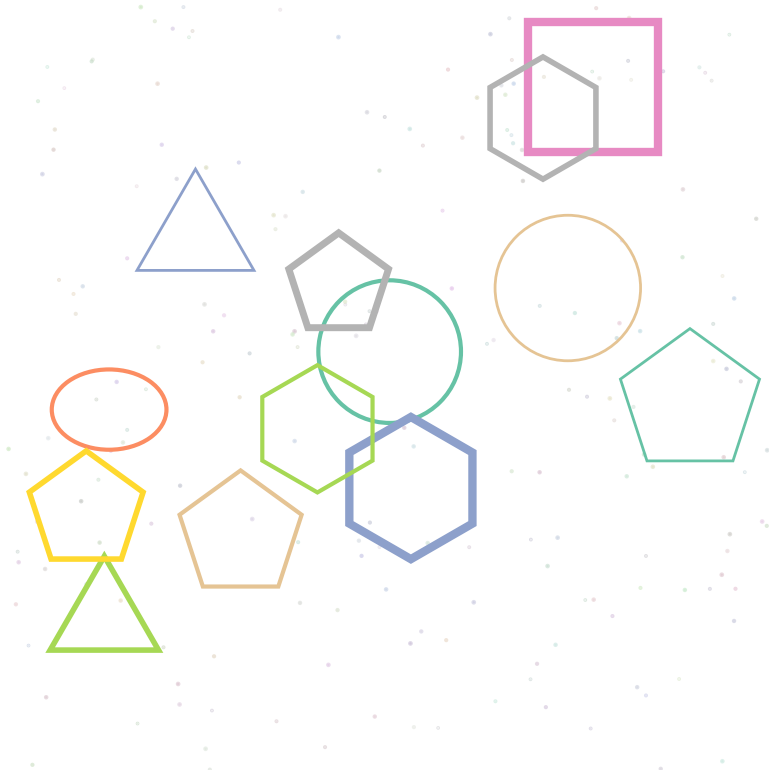[{"shape": "pentagon", "thickness": 1, "radius": 0.47, "center": [0.896, 0.478]}, {"shape": "circle", "thickness": 1.5, "radius": 0.46, "center": [0.506, 0.543]}, {"shape": "oval", "thickness": 1.5, "radius": 0.37, "center": [0.142, 0.468]}, {"shape": "triangle", "thickness": 1, "radius": 0.44, "center": [0.254, 0.693]}, {"shape": "hexagon", "thickness": 3, "radius": 0.46, "center": [0.534, 0.366]}, {"shape": "square", "thickness": 3, "radius": 0.42, "center": [0.771, 0.887]}, {"shape": "hexagon", "thickness": 1.5, "radius": 0.41, "center": [0.412, 0.443]}, {"shape": "triangle", "thickness": 2, "radius": 0.41, "center": [0.135, 0.196]}, {"shape": "pentagon", "thickness": 2, "radius": 0.39, "center": [0.112, 0.337]}, {"shape": "circle", "thickness": 1, "radius": 0.47, "center": [0.737, 0.626]}, {"shape": "pentagon", "thickness": 1.5, "radius": 0.42, "center": [0.312, 0.306]}, {"shape": "pentagon", "thickness": 2.5, "radius": 0.34, "center": [0.44, 0.629]}, {"shape": "hexagon", "thickness": 2, "radius": 0.4, "center": [0.705, 0.847]}]